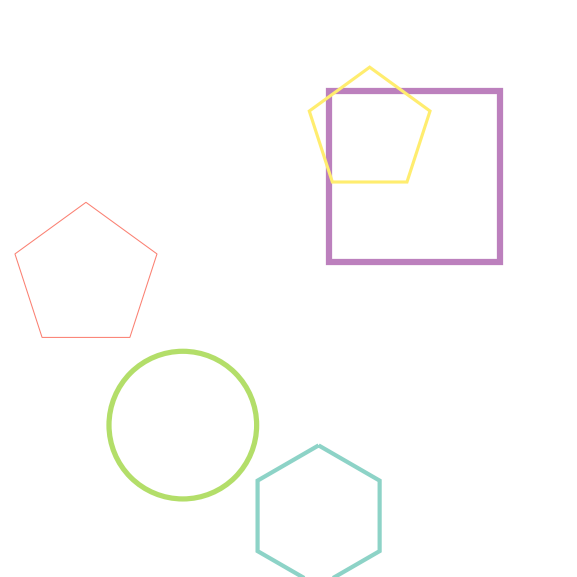[{"shape": "hexagon", "thickness": 2, "radius": 0.61, "center": [0.552, 0.106]}, {"shape": "pentagon", "thickness": 0.5, "radius": 0.65, "center": [0.149, 0.519]}, {"shape": "circle", "thickness": 2.5, "radius": 0.64, "center": [0.317, 0.263]}, {"shape": "square", "thickness": 3, "radius": 0.74, "center": [0.718, 0.694]}, {"shape": "pentagon", "thickness": 1.5, "radius": 0.55, "center": [0.64, 0.773]}]